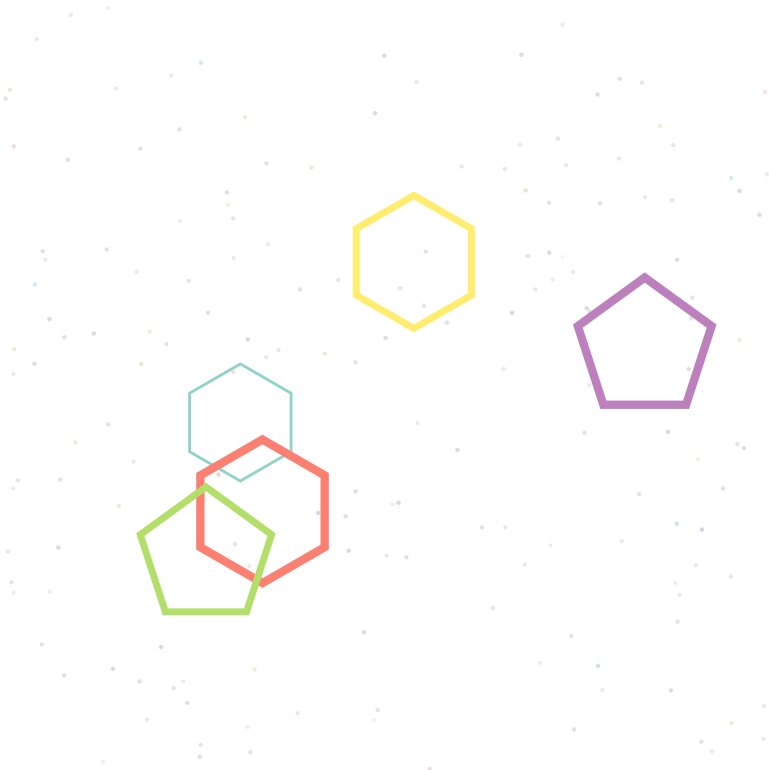[{"shape": "hexagon", "thickness": 1, "radius": 0.38, "center": [0.312, 0.451]}, {"shape": "hexagon", "thickness": 3, "radius": 0.47, "center": [0.341, 0.336]}, {"shape": "pentagon", "thickness": 2.5, "radius": 0.45, "center": [0.267, 0.278]}, {"shape": "pentagon", "thickness": 3, "radius": 0.46, "center": [0.837, 0.548]}, {"shape": "hexagon", "thickness": 2.5, "radius": 0.43, "center": [0.537, 0.66]}]